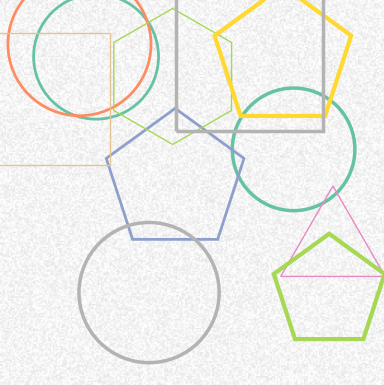[{"shape": "circle", "thickness": 2, "radius": 0.81, "center": [0.25, 0.853]}, {"shape": "circle", "thickness": 2.5, "radius": 0.8, "center": [0.763, 0.612]}, {"shape": "circle", "thickness": 2, "radius": 0.93, "center": [0.206, 0.885]}, {"shape": "pentagon", "thickness": 2, "radius": 0.94, "center": [0.455, 0.53]}, {"shape": "triangle", "thickness": 1, "radius": 0.78, "center": [0.865, 0.36]}, {"shape": "pentagon", "thickness": 3, "radius": 0.76, "center": [0.855, 0.242]}, {"shape": "hexagon", "thickness": 1, "radius": 0.88, "center": [0.448, 0.801]}, {"shape": "pentagon", "thickness": 3, "radius": 0.93, "center": [0.735, 0.85]}, {"shape": "square", "thickness": 1, "radius": 0.86, "center": [0.114, 0.743]}, {"shape": "square", "thickness": 2.5, "radius": 0.95, "center": [0.647, 0.85]}, {"shape": "circle", "thickness": 2.5, "radius": 0.91, "center": [0.387, 0.24]}]